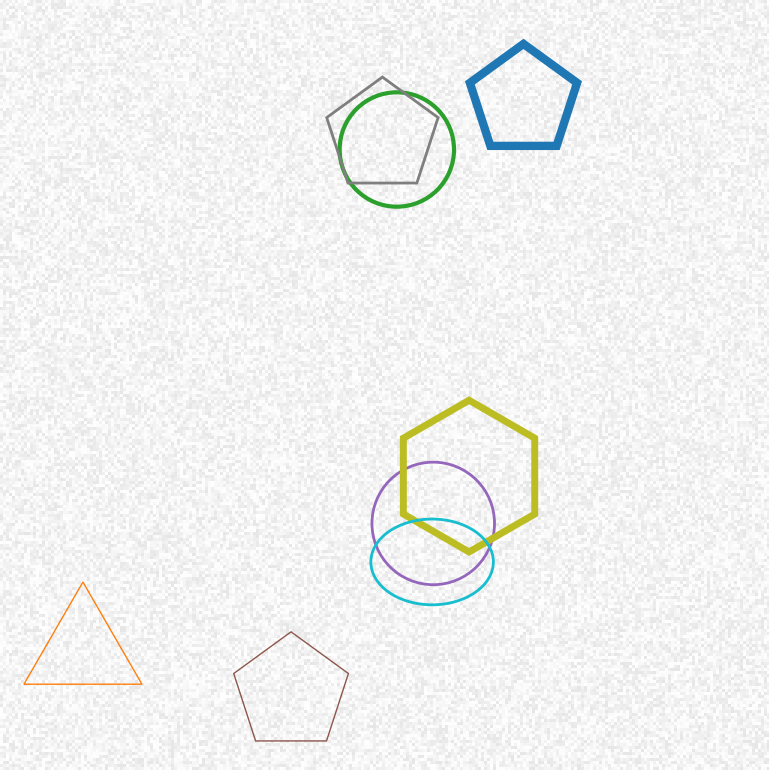[{"shape": "pentagon", "thickness": 3, "radius": 0.37, "center": [0.68, 0.87]}, {"shape": "triangle", "thickness": 0.5, "radius": 0.44, "center": [0.108, 0.156]}, {"shape": "circle", "thickness": 1.5, "radius": 0.37, "center": [0.515, 0.806]}, {"shape": "circle", "thickness": 1, "radius": 0.4, "center": [0.563, 0.32]}, {"shape": "pentagon", "thickness": 0.5, "radius": 0.39, "center": [0.378, 0.101]}, {"shape": "pentagon", "thickness": 1, "radius": 0.38, "center": [0.497, 0.824]}, {"shape": "hexagon", "thickness": 2.5, "radius": 0.49, "center": [0.609, 0.382]}, {"shape": "oval", "thickness": 1, "radius": 0.4, "center": [0.561, 0.27]}]